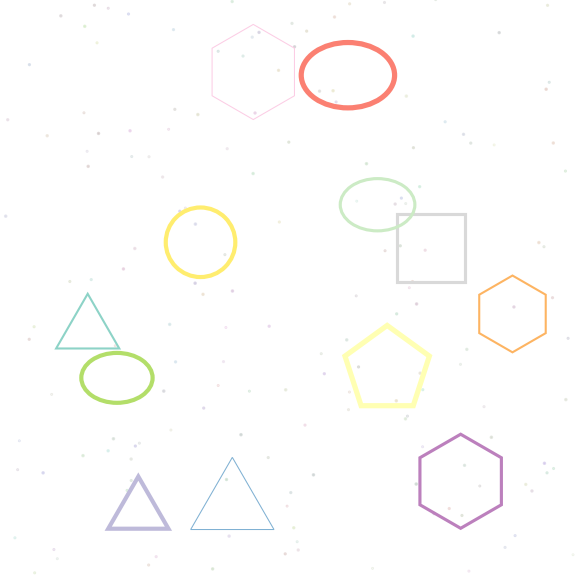[{"shape": "triangle", "thickness": 1, "radius": 0.32, "center": [0.152, 0.427]}, {"shape": "pentagon", "thickness": 2.5, "radius": 0.38, "center": [0.67, 0.359]}, {"shape": "triangle", "thickness": 2, "radius": 0.3, "center": [0.24, 0.114]}, {"shape": "oval", "thickness": 2.5, "radius": 0.4, "center": [0.602, 0.869]}, {"shape": "triangle", "thickness": 0.5, "radius": 0.42, "center": [0.402, 0.124]}, {"shape": "hexagon", "thickness": 1, "radius": 0.33, "center": [0.887, 0.456]}, {"shape": "oval", "thickness": 2, "radius": 0.31, "center": [0.203, 0.345]}, {"shape": "hexagon", "thickness": 0.5, "radius": 0.41, "center": [0.439, 0.874]}, {"shape": "square", "thickness": 1.5, "radius": 0.29, "center": [0.747, 0.569]}, {"shape": "hexagon", "thickness": 1.5, "radius": 0.41, "center": [0.798, 0.166]}, {"shape": "oval", "thickness": 1.5, "radius": 0.32, "center": [0.654, 0.645]}, {"shape": "circle", "thickness": 2, "radius": 0.3, "center": [0.347, 0.58]}]